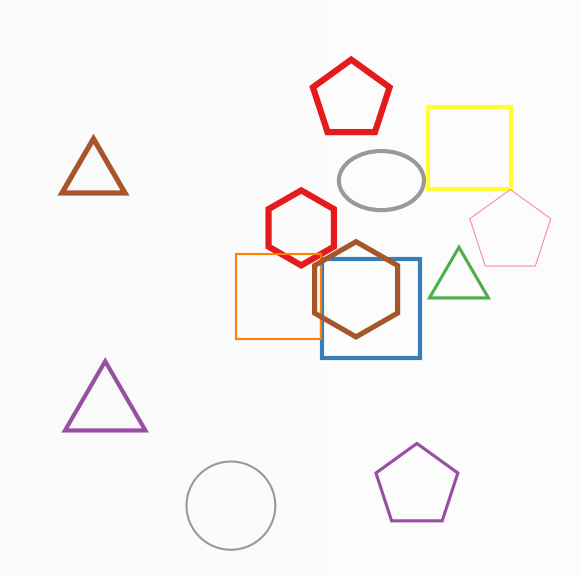[{"shape": "hexagon", "thickness": 3, "radius": 0.32, "center": [0.518, 0.605]}, {"shape": "pentagon", "thickness": 3, "radius": 0.35, "center": [0.604, 0.827]}, {"shape": "square", "thickness": 2, "radius": 0.42, "center": [0.638, 0.465]}, {"shape": "triangle", "thickness": 1.5, "radius": 0.29, "center": [0.79, 0.513]}, {"shape": "pentagon", "thickness": 1.5, "radius": 0.37, "center": [0.717, 0.157]}, {"shape": "triangle", "thickness": 2, "radius": 0.4, "center": [0.181, 0.294]}, {"shape": "square", "thickness": 1, "radius": 0.37, "center": [0.479, 0.486]}, {"shape": "square", "thickness": 2, "radius": 0.35, "center": [0.808, 0.743]}, {"shape": "triangle", "thickness": 2.5, "radius": 0.31, "center": [0.161, 0.696]}, {"shape": "hexagon", "thickness": 2.5, "radius": 0.41, "center": [0.613, 0.498]}, {"shape": "pentagon", "thickness": 0.5, "radius": 0.37, "center": [0.878, 0.598]}, {"shape": "circle", "thickness": 1, "radius": 0.38, "center": [0.397, 0.124]}, {"shape": "oval", "thickness": 2, "radius": 0.37, "center": [0.656, 0.686]}]